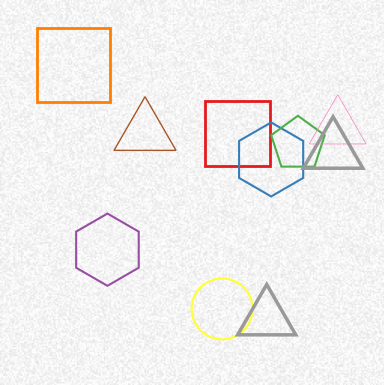[{"shape": "square", "thickness": 2, "radius": 0.42, "center": [0.617, 0.653]}, {"shape": "hexagon", "thickness": 1.5, "radius": 0.48, "center": [0.704, 0.586]}, {"shape": "pentagon", "thickness": 1.5, "radius": 0.37, "center": [0.774, 0.626]}, {"shape": "hexagon", "thickness": 1.5, "radius": 0.47, "center": [0.279, 0.351]}, {"shape": "square", "thickness": 2, "radius": 0.48, "center": [0.191, 0.831]}, {"shape": "circle", "thickness": 1.5, "radius": 0.4, "center": [0.577, 0.198]}, {"shape": "triangle", "thickness": 1, "radius": 0.46, "center": [0.377, 0.656]}, {"shape": "triangle", "thickness": 0.5, "radius": 0.43, "center": [0.877, 0.669]}, {"shape": "triangle", "thickness": 2.5, "radius": 0.45, "center": [0.865, 0.608]}, {"shape": "triangle", "thickness": 2.5, "radius": 0.44, "center": [0.693, 0.174]}]